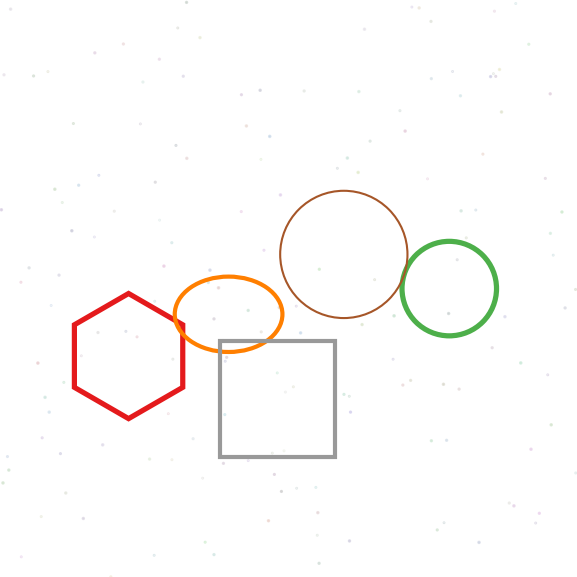[{"shape": "hexagon", "thickness": 2.5, "radius": 0.54, "center": [0.223, 0.383]}, {"shape": "circle", "thickness": 2.5, "radius": 0.41, "center": [0.778, 0.499]}, {"shape": "oval", "thickness": 2, "radius": 0.47, "center": [0.396, 0.455]}, {"shape": "circle", "thickness": 1, "radius": 0.55, "center": [0.595, 0.559]}, {"shape": "square", "thickness": 2, "radius": 0.5, "center": [0.481, 0.308]}]